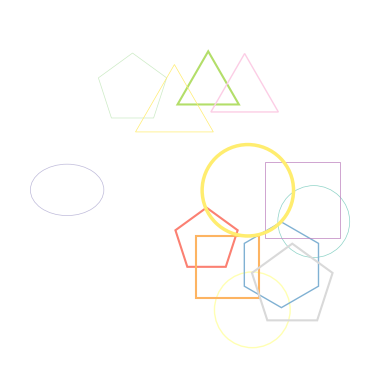[{"shape": "circle", "thickness": 0.5, "radius": 0.47, "center": [0.815, 0.425]}, {"shape": "circle", "thickness": 1, "radius": 0.49, "center": [0.655, 0.195]}, {"shape": "oval", "thickness": 0.5, "radius": 0.48, "center": [0.174, 0.507]}, {"shape": "pentagon", "thickness": 1.5, "radius": 0.42, "center": [0.536, 0.376]}, {"shape": "hexagon", "thickness": 1, "radius": 0.56, "center": [0.731, 0.312]}, {"shape": "square", "thickness": 1.5, "radius": 0.41, "center": [0.591, 0.306]}, {"shape": "triangle", "thickness": 1.5, "radius": 0.46, "center": [0.541, 0.775]}, {"shape": "triangle", "thickness": 1, "radius": 0.51, "center": [0.635, 0.76]}, {"shape": "pentagon", "thickness": 1.5, "radius": 0.55, "center": [0.759, 0.257]}, {"shape": "square", "thickness": 0.5, "radius": 0.49, "center": [0.786, 0.48]}, {"shape": "pentagon", "thickness": 0.5, "radius": 0.47, "center": [0.344, 0.769]}, {"shape": "circle", "thickness": 2.5, "radius": 0.59, "center": [0.644, 0.506]}, {"shape": "triangle", "thickness": 0.5, "radius": 0.58, "center": [0.453, 0.716]}]